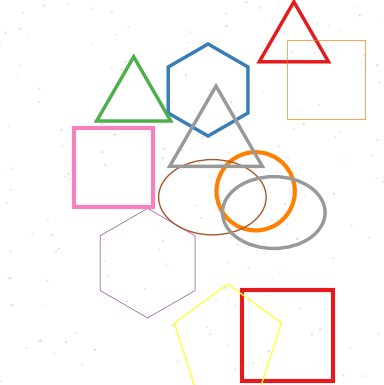[{"shape": "triangle", "thickness": 2.5, "radius": 0.52, "center": [0.763, 0.891]}, {"shape": "square", "thickness": 3, "radius": 0.59, "center": [0.748, 0.13]}, {"shape": "hexagon", "thickness": 2.5, "radius": 0.6, "center": [0.54, 0.766]}, {"shape": "triangle", "thickness": 2.5, "radius": 0.56, "center": [0.347, 0.741]}, {"shape": "hexagon", "thickness": 0.5, "radius": 0.71, "center": [0.383, 0.316]}, {"shape": "square", "thickness": 0.5, "radius": 0.51, "center": [0.847, 0.794]}, {"shape": "circle", "thickness": 3, "radius": 0.51, "center": [0.664, 0.503]}, {"shape": "pentagon", "thickness": 1, "radius": 0.73, "center": [0.592, 0.116]}, {"shape": "oval", "thickness": 1, "radius": 0.7, "center": [0.552, 0.488]}, {"shape": "square", "thickness": 3, "radius": 0.51, "center": [0.294, 0.566]}, {"shape": "oval", "thickness": 2.5, "radius": 0.67, "center": [0.711, 0.448]}, {"shape": "triangle", "thickness": 2.5, "radius": 0.7, "center": [0.561, 0.637]}]